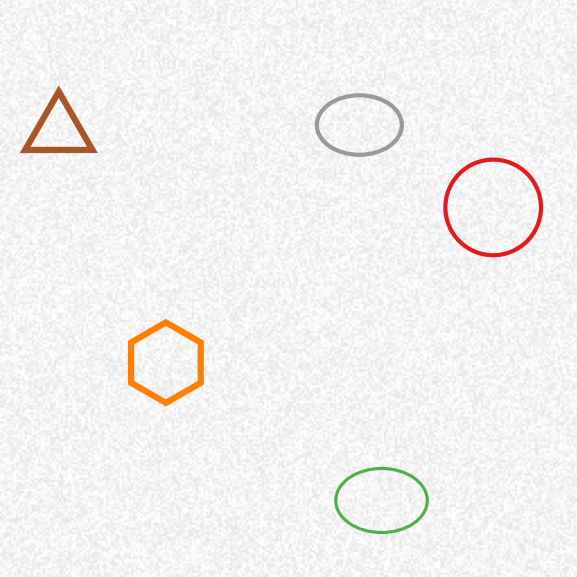[{"shape": "circle", "thickness": 2, "radius": 0.41, "center": [0.854, 0.64]}, {"shape": "oval", "thickness": 1.5, "radius": 0.4, "center": [0.661, 0.132]}, {"shape": "hexagon", "thickness": 3, "radius": 0.35, "center": [0.287, 0.371]}, {"shape": "triangle", "thickness": 3, "radius": 0.34, "center": [0.102, 0.773]}, {"shape": "oval", "thickness": 2, "radius": 0.37, "center": [0.622, 0.783]}]